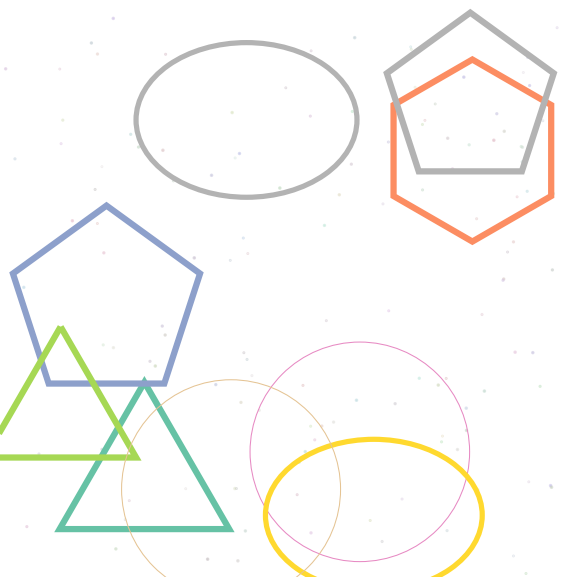[{"shape": "triangle", "thickness": 3, "radius": 0.85, "center": [0.25, 0.168]}, {"shape": "hexagon", "thickness": 3, "radius": 0.79, "center": [0.818, 0.738]}, {"shape": "pentagon", "thickness": 3, "radius": 0.85, "center": [0.184, 0.473]}, {"shape": "circle", "thickness": 0.5, "radius": 0.95, "center": [0.623, 0.217]}, {"shape": "triangle", "thickness": 3, "radius": 0.75, "center": [0.105, 0.282]}, {"shape": "oval", "thickness": 2.5, "radius": 0.94, "center": [0.647, 0.107]}, {"shape": "circle", "thickness": 0.5, "radius": 0.95, "center": [0.4, 0.152]}, {"shape": "oval", "thickness": 2.5, "radius": 0.96, "center": [0.427, 0.791]}, {"shape": "pentagon", "thickness": 3, "radius": 0.76, "center": [0.814, 0.825]}]